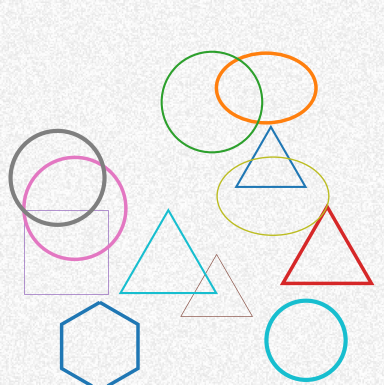[{"shape": "triangle", "thickness": 1.5, "radius": 0.52, "center": [0.704, 0.566]}, {"shape": "hexagon", "thickness": 2.5, "radius": 0.57, "center": [0.259, 0.1]}, {"shape": "oval", "thickness": 2.5, "radius": 0.65, "center": [0.691, 0.771]}, {"shape": "circle", "thickness": 1.5, "radius": 0.65, "center": [0.55, 0.735]}, {"shape": "triangle", "thickness": 2.5, "radius": 0.66, "center": [0.85, 0.33]}, {"shape": "square", "thickness": 0.5, "radius": 0.55, "center": [0.172, 0.345]}, {"shape": "triangle", "thickness": 0.5, "radius": 0.54, "center": [0.563, 0.232]}, {"shape": "circle", "thickness": 2.5, "radius": 0.66, "center": [0.194, 0.459]}, {"shape": "circle", "thickness": 3, "radius": 0.61, "center": [0.149, 0.538]}, {"shape": "oval", "thickness": 1, "radius": 0.73, "center": [0.709, 0.49]}, {"shape": "triangle", "thickness": 1.5, "radius": 0.72, "center": [0.437, 0.311]}, {"shape": "circle", "thickness": 3, "radius": 0.51, "center": [0.795, 0.116]}]